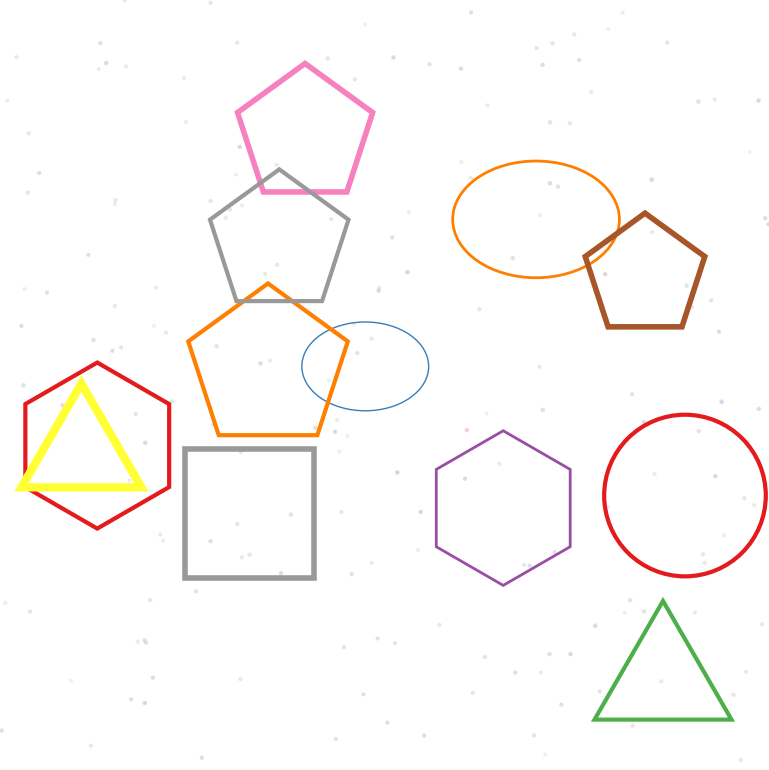[{"shape": "circle", "thickness": 1.5, "radius": 0.52, "center": [0.89, 0.356]}, {"shape": "hexagon", "thickness": 1.5, "radius": 0.54, "center": [0.126, 0.421]}, {"shape": "oval", "thickness": 0.5, "radius": 0.41, "center": [0.474, 0.524]}, {"shape": "triangle", "thickness": 1.5, "radius": 0.51, "center": [0.861, 0.117]}, {"shape": "hexagon", "thickness": 1, "radius": 0.5, "center": [0.654, 0.34]}, {"shape": "pentagon", "thickness": 1.5, "radius": 0.54, "center": [0.348, 0.523]}, {"shape": "oval", "thickness": 1, "radius": 0.54, "center": [0.696, 0.715]}, {"shape": "triangle", "thickness": 3, "radius": 0.45, "center": [0.106, 0.412]}, {"shape": "pentagon", "thickness": 2, "radius": 0.41, "center": [0.838, 0.642]}, {"shape": "pentagon", "thickness": 2, "radius": 0.46, "center": [0.396, 0.825]}, {"shape": "square", "thickness": 2, "radius": 0.42, "center": [0.324, 0.334]}, {"shape": "pentagon", "thickness": 1.5, "radius": 0.47, "center": [0.363, 0.685]}]